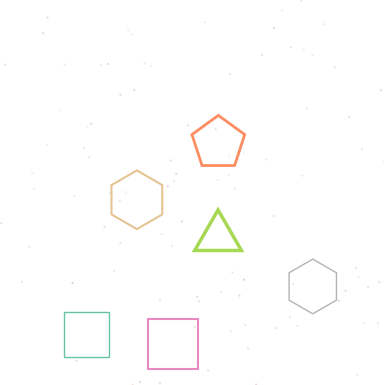[{"shape": "square", "thickness": 1, "radius": 0.29, "center": [0.224, 0.13]}, {"shape": "pentagon", "thickness": 2, "radius": 0.36, "center": [0.567, 0.628]}, {"shape": "square", "thickness": 1.5, "radius": 0.32, "center": [0.449, 0.107]}, {"shape": "triangle", "thickness": 2.5, "radius": 0.35, "center": [0.566, 0.384]}, {"shape": "hexagon", "thickness": 1.5, "radius": 0.38, "center": [0.356, 0.481]}, {"shape": "hexagon", "thickness": 1, "radius": 0.36, "center": [0.812, 0.256]}]